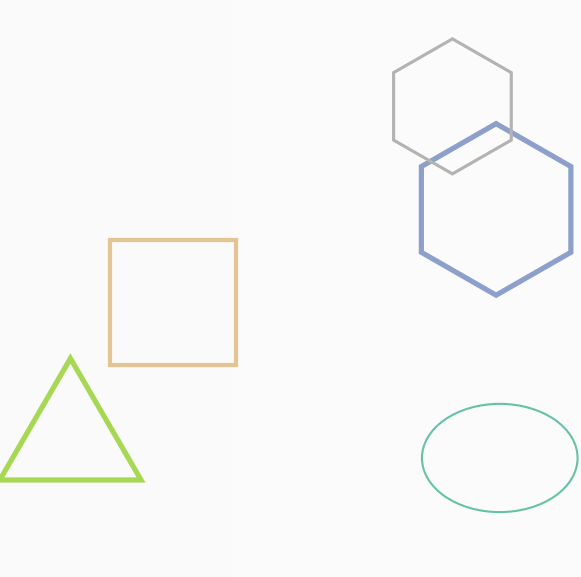[{"shape": "oval", "thickness": 1, "radius": 0.67, "center": [0.86, 0.206]}, {"shape": "hexagon", "thickness": 2.5, "radius": 0.74, "center": [0.854, 0.637]}, {"shape": "triangle", "thickness": 2.5, "radius": 0.7, "center": [0.121, 0.238]}, {"shape": "square", "thickness": 2, "radius": 0.54, "center": [0.298, 0.475]}, {"shape": "hexagon", "thickness": 1.5, "radius": 0.58, "center": [0.778, 0.815]}]